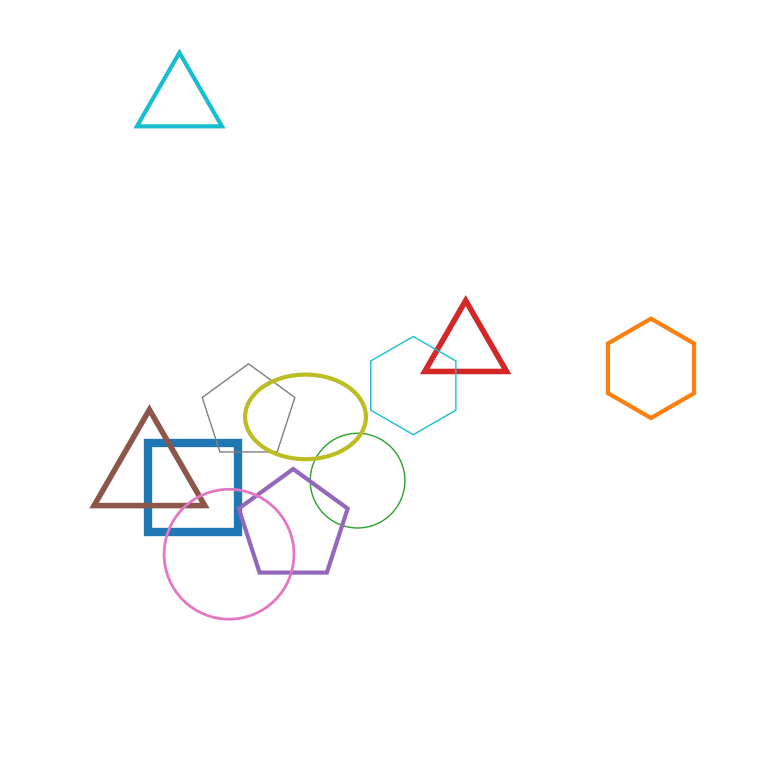[{"shape": "square", "thickness": 3, "radius": 0.29, "center": [0.251, 0.367]}, {"shape": "hexagon", "thickness": 1.5, "radius": 0.32, "center": [0.845, 0.522]}, {"shape": "circle", "thickness": 0.5, "radius": 0.31, "center": [0.464, 0.376]}, {"shape": "triangle", "thickness": 2, "radius": 0.31, "center": [0.605, 0.548]}, {"shape": "pentagon", "thickness": 1.5, "radius": 0.37, "center": [0.381, 0.317]}, {"shape": "triangle", "thickness": 2, "radius": 0.42, "center": [0.194, 0.385]}, {"shape": "circle", "thickness": 1, "radius": 0.42, "center": [0.297, 0.28]}, {"shape": "pentagon", "thickness": 0.5, "radius": 0.32, "center": [0.323, 0.464]}, {"shape": "oval", "thickness": 1.5, "radius": 0.39, "center": [0.397, 0.459]}, {"shape": "triangle", "thickness": 1.5, "radius": 0.32, "center": [0.233, 0.868]}, {"shape": "hexagon", "thickness": 0.5, "radius": 0.32, "center": [0.537, 0.499]}]